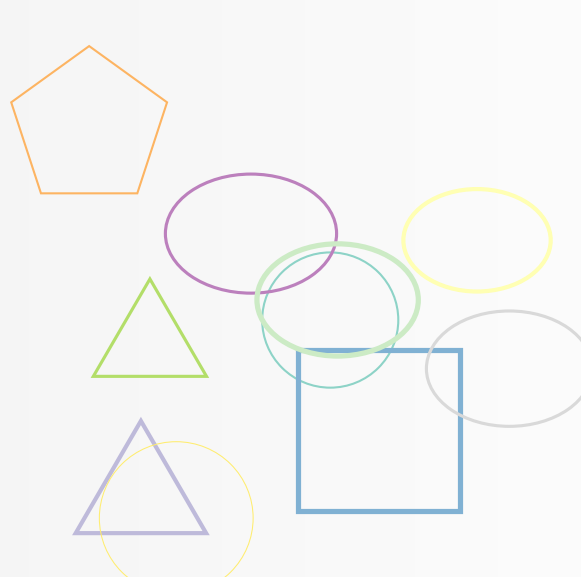[{"shape": "circle", "thickness": 1, "radius": 0.59, "center": [0.568, 0.445]}, {"shape": "oval", "thickness": 2, "radius": 0.63, "center": [0.821, 0.583]}, {"shape": "triangle", "thickness": 2, "radius": 0.65, "center": [0.242, 0.141]}, {"shape": "square", "thickness": 2.5, "radius": 0.7, "center": [0.652, 0.254]}, {"shape": "pentagon", "thickness": 1, "radius": 0.7, "center": [0.153, 0.778]}, {"shape": "triangle", "thickness": 1.5, "radius": 0.56, "center": [0.258, 0.404]}, {"shape": "oval", "thickness": 1.5, "radius": 0.71, "center": [0.876, 0.361]}, {"shape": "oval", "thickness": 1.5, "radius": 0.74, "center": [0.432, 0.595]}, {"shape": "oval", "thickness": 2.5, "radius": 0.69, "center": [0.581, 0.48]}, {"shape": "circle", "thickness": 0.5, "radius": 0.66, "center": [0.303, 0.102]}]